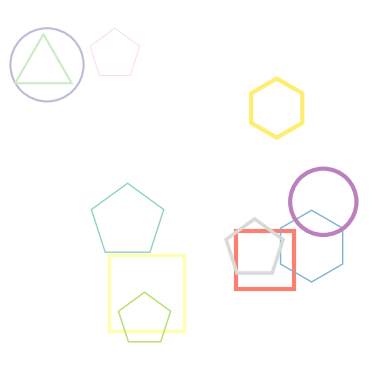[{"shape": "pentagon", "thickness": 1, "radius": 0.49, "center": [0.331, 0.425]}, {"shape": "square", "thickness": 2.5, "radius": 0.49, "center": [0.381, 0.239]}, {"shape": "circle", "thickness": 1.5, "radius": 0.48, "center": [0.122, 0.832]}, {"shape": "square", "thickness": 3, "radius": 0.38, "center": [0.689, 0.324]}, {"shape": "hexagon", "thickness": 1, "radius": 0.47, "center": [0.809, 0.361]}, {"shape": "pentagon", "thickness": 1, "radius": 0.36, "center": [0.375, 0.17]}, {"shape": "pentagon", "thickness": 0.5, "radius": 0.34, "center": [0.298, 0.859]}, {"shape": "pentagon", "thickness": 2.5, "radius": 0.39, "center": [0.661, 0.354]}, {"shape": "circle", "thickness": 3, "radius": 0.43, "center": [0.84, 0.476]}, {"shape": "triangle", "thickness": 1.5, "radius": 0.42, "center": [0.113, 0.826]}, {"shape": "hexagon", "thickness": 3, "radius": 0.38, "center": [0.719, 0.719]}]